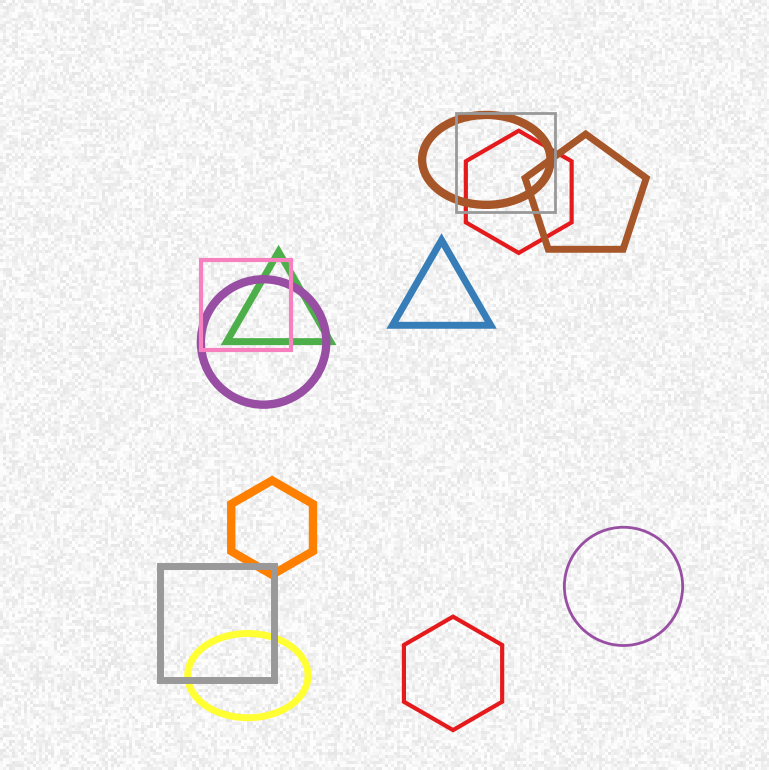[{"shape": "hexagon", "thickness": 1.5, "radius": 0.4, "center": [0.674, 0.751]}, {"shape": "hexagon", "thickness": 1.5, "radius": 0.37, "center": [0.588, 0.125]}, {"shape": "triangle", "thickness": 2.5, "radius": 0.37, "center": [0.573, 0.614]}, {"shape": "triangle", "thickness": 2.5, "radius": 0.39, "center": [0.362, 0.595]}, {"shape": "circle", "thickness": 1, "radius": 0.38, "center": [0.81, 0.238]}, {"shape": "circle", "thickness": 3, "radius": 0.41, "center": [0.342, 0.556]}, {"shape": "hexagon", "thickness": 3, "radius": 0.31, "center": [0.353, 0.315]}, {"shape": "oval", "thickness": 2.5, "radius": 0.39, "center": [0.322, 0.123]}, {"shape": "oval", "thickness": 3, "radius": 0.42, "center": [0.632, 0.792]}, {"shape": "pentagon", "thickness": 2.5, "radius": 0.41, "center": [0.761, 0.743]}, {"shape": "square", "thickness": 1.5, "radius": 0.29, "center": [0.319, 0.604]}, {"shape": "square", "thickness": 2.5, "radius": 0.37, "center": [0.282, 0.191]}, {"shape": "square", "thickness": 1, "radius": 0.32, "center": [0.656, 0.789]}]